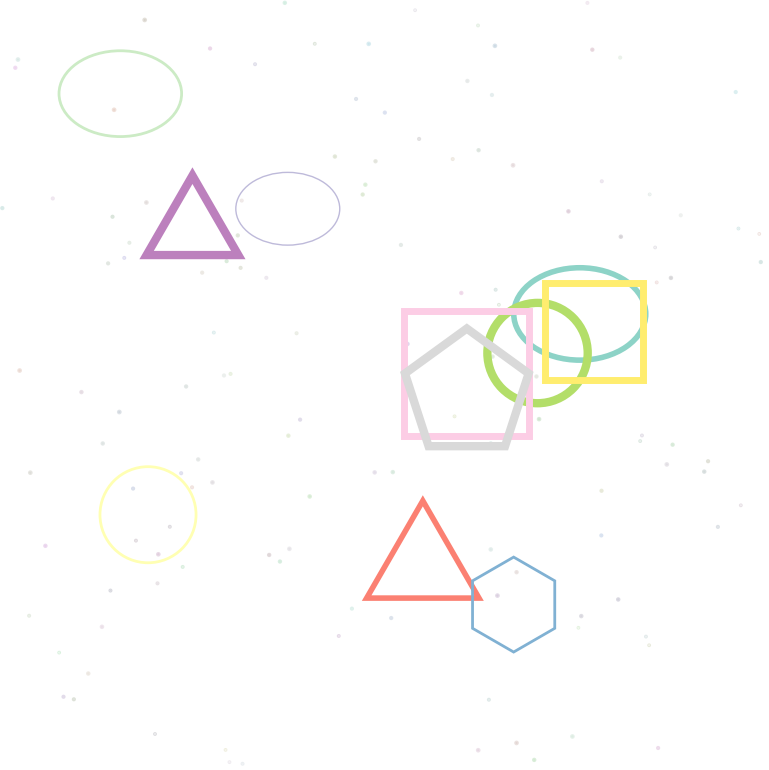[{"shape": "oval", "thickness": 2, "radius": 0.43, "center": [0.753, 0.592]}, {"shape": "circle", "thickness": 1, "radius": 0.31, "center": [0.192, 0.332]}, {"shape": "oval", "thickness": 0.5, "radius": 0.34, "center": [0.374, 0.729]}, {"shape": "triangle", "thickness": 2, "radius": 0.42, "center": [0.549, 0.265]}, {"shape": "hexagon", "thickness": 1, "radius": 0.31, "center": [0.667, 0.215]}, {"shape": "circle", "thickness": 3, "radius": 0.33, "center": [0.698, 0.541]}, {"shape": "square", "thickness": 2.5, "radius": 0.41, "center": [0.605, 0.515]}, {"shape": "pentagon", "thickness": 3, "radius": 0.42, "center": [0.606, 0.489]}, {"shape": "triangle", "thickness": 3, "radius": 0.34, "center": [0.25, 0.703]}, {"shape": "oval", "thickness": 1, "radius": 0.4, "center": [0.156, 0.878]}, {"shape": "square", "thickness": 2.5, "radius": 0.32, "center": [0.771, 0.569]}]